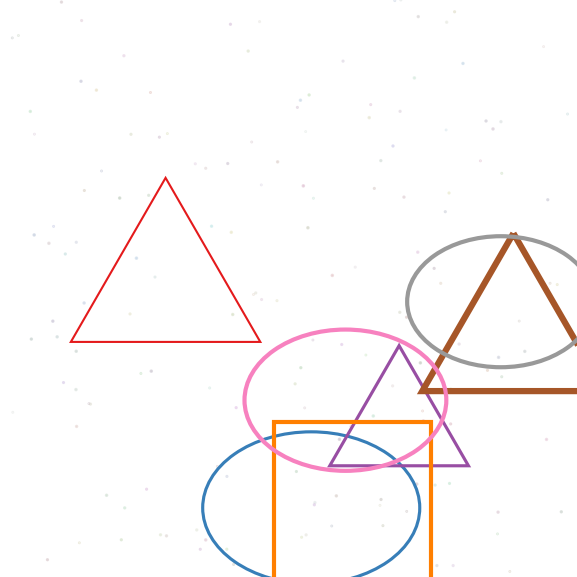[{"shape": "triangle", "thickness": 1, "radius": 0.95, "center": [0.287, 0.502]}, {"shape": "oval", "thickness": 1.5, "radius": 0.94, "center": [0.539, 0.12]}, {"shape": "triangle", "thickness": 1.5, "radius": 0.69, "center": [0.691, 0.262]}, {"shape": "square", "thickness": 2, "radius": 0.68, "center": [0.61, 0.133]}, {"shape": "triangle", "thickness": 3, "radius": 0.91, "center": [0.889, 0.413]}, {"shape": "oval", "thickness": 2, "radius": 0.87, "center": [0.598, 0.306]}, {"shape": "oval", "thickness": 2, "radius": 0.81, "center": [0.867, 0.477]}]